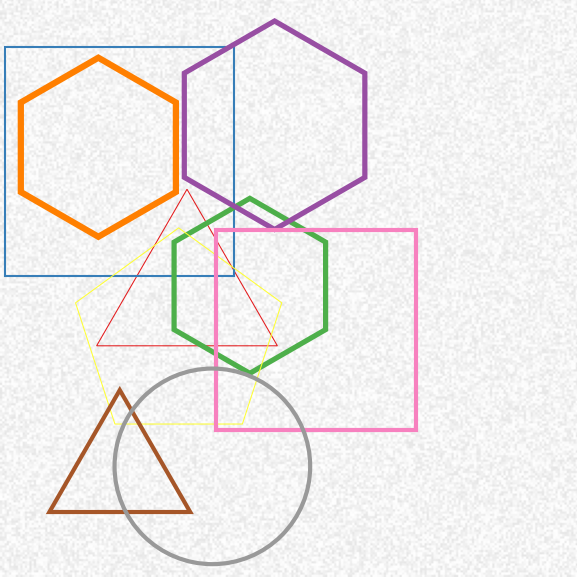[{"shape": "triangle", "thickness": 0.5, "radius": 0.9, "center": [0.324, 0.491]}, {"shape": "square", "thickness": 1, "radius": 0.99, "center": [0.207, 0.719]}, {"shape": "hexagon", "thickness": 2.5, "radius": 0.76, "center": [0.433, 0.504]}, {"shape": "hexagon", "thickness": 2.5, "radius": 0.9, "center": [0.475, 0.782]}, {"shape": "hexagon", "thickness": 3, "radius": 0.78, "center": [0.17, 0.744]}, {"shape": "pentagon", "thickness": 0.5, "radius": 0.94, "center": [0.309, 0.417]}, {"shape": "triangle", "thickness": 2, "radius": 0.7, "center": [0.207, 0.183]}, {"shape": "square", "thickness": 2, "radius": 0.86, "center": [0.548, 0.427]}, {"shape": "circle", "thickness": 2, "radius": 0.85, "center": [0.368, 0.192]}]